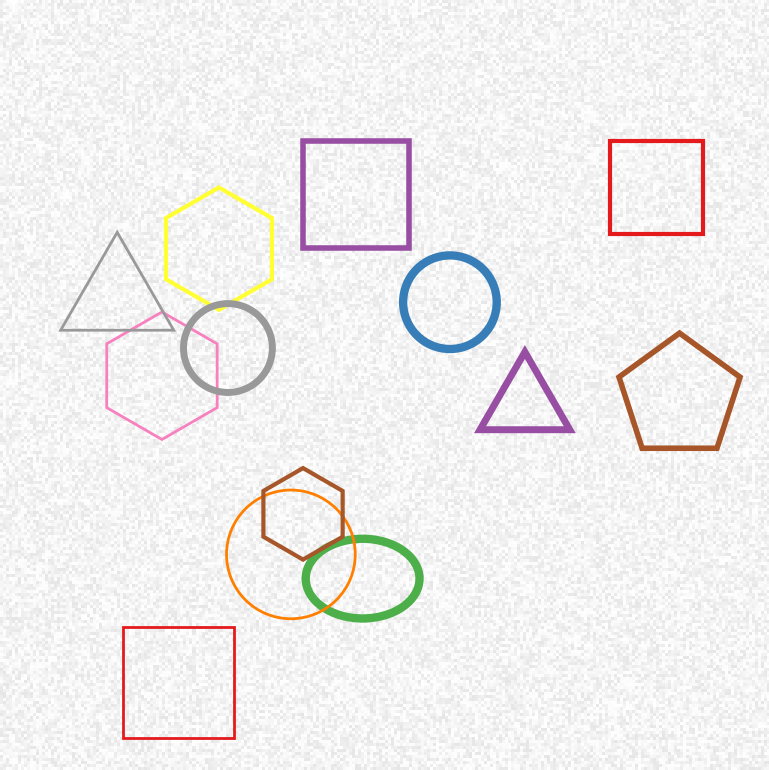[{"shape": "square", "thickness": 1, "radius": 0.36, "center": [0.232, 0.113]}, {"shape": "square", "thickness": 1.5, "radius": 0.3, "center": [0.852, 0.756]}, {"shape": "circle", "thickness": 3, "radius": 0.3, "center": [0.584, 0.608]}, {"shape": "oval", "thickness": 3, "radius": 0.37, "center": [0.471, 0.249]}, {"shape": "triangle", "thickness": 2.5, "radius": 0.34, "center": [0.682, 0.476]}, {"shape": "square", "thickness": 2, "radius": 0.35, "center": [0.462, 0.748]}, {"shape": "circle", "thickness": 1, "radius": 0.42, "center": [0.378, 0.28]}, {"shape": "hexagon", "thickness": 1.5, "radius": 0.4, "center": [0.284, 0.677]}, {"shape": "pentagon", "thickness": 2, "radius": 0.41, "center": [0.883, 0.485]}, {"shape": "hexagon", "thickness": 1.5, "radius": 0.3, "center": [0.394, 0.333]}, {"shape": "hexagon", "thickness": 1, "radius": 0.41, "center": [0.21, 0.512]}, {"shape": "triangle", "thickness": 1, "radius": 0.42, "center": [0.152, 0.614]}, {"shape": "circle", "thickness": 2.5, "radius": 0.29, "center": [0.296, 0.548]}]